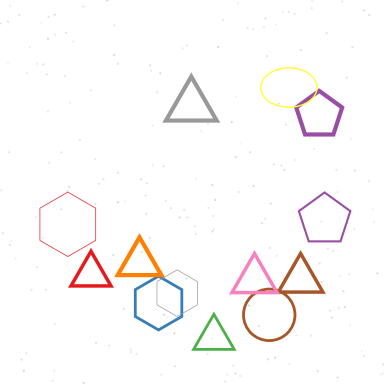[{"shape": "hexagon", "thickness": 0.5, "radius": 0.42, "center": [0.176, 0.417]}, {"shape": "triangle", "thickness": 2.5, "radius": 0.3, "center": [0.236, 0.287]}, {"shape": "hexagon", "thickness": 2, "radius": 0.35, "center": [0.412, 0.213]}, {"shape": "triangle", "thickness": 2, "radius": 0.3, "center": [0.556, 0.123]}, {"shape": "pentagon", "thickness": 1.5, "radius": 0.35, "center": [0.843, 0.43]}, {"shape": "pentagon", "thickness": 3, "radius": 0.31, "center": [0.829, 0.701]}, {"shape": "triangle", "thickness": 3, "radius": 0.33, "center": [0.362, 0.318]}, {"shape": "oval", "thickness": 1, "radius": 0.37, "center": [0.75, 0.773]}, {"shape": "circle", "thickness": 2, "radius": 0.33, "center": [0.699, 0.182]}, {"shape": "triangle", "thickness": 2.5, "radius": 0.33, "center": [0.781, 0.275]}, {"shape": "triangle", "thickness": 2.5, "radius": 0.34, "center": [0.661, 0.274]}, {"shape": "triangle", "thickness": 3, "radius": 0.38, "center": [0.497, 0.725]}, {"shape": "hexagon", "thickness": 0.5, "radius": 0.3, "center": [0.46, 0.238]}]